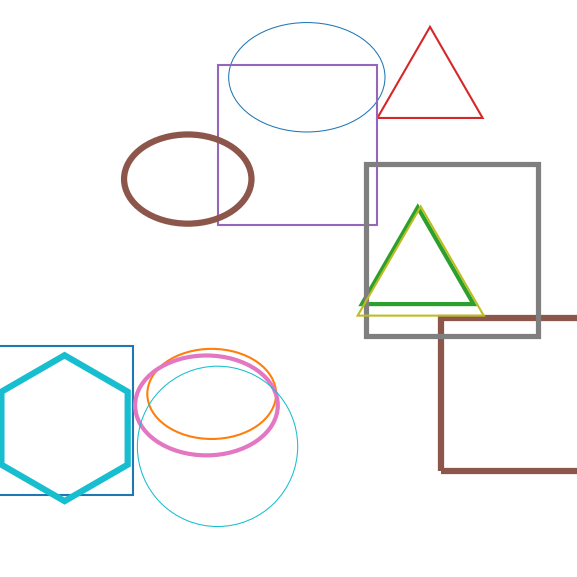[{"shape": "square", "thickness": 1, "radius": 0.64, "center": [0.102, 0.271]}, {"shape": "oval", "thickness": 0.5, "radius": 0.68, "center": [0.531, 0.865]}, {"shape": "oval", "thickness": 1, "radius": 0.56, "center": [0.367, 0.317]}, {"shape": "triangle", "thickness": 2, "radius": 0.56, "center": [0.723, 0.528]}, {"shape": "triangle", "thickness": 1, "radius": 0.53, "center": [0.745, 0.847]}, {"shape": "square", "thickness": 1, "radius": 0.69, "center": [0.515, 0.748]}, {"shape": "oval", "thickness": 3, "radius": 0.55, "center": [0.325, 0.689]}, {"shape": "square", "thickness": 3, "radius": 0.66, "center": [0.897, 0.316]}, {"shape": "oval", "thickness": 2, "radius": 0.62, "center": [0.358, 0.297]}, {"shape": "square", "thickness": 2.5, "radius": 0.74, "center": [0.782, 0.567]}, {"shape": "triangle", "thickness": 1, "radius": 0.63, "center": [0.728, 0.516]}, {"shape": "circle", "thickness": 0.5, "radius": 0.69, "center": [0.377, 0.226]}, {"shape": "hexagon", "thickness": 3, "radius": 0.63, "center": [0.112, 0.258]}]